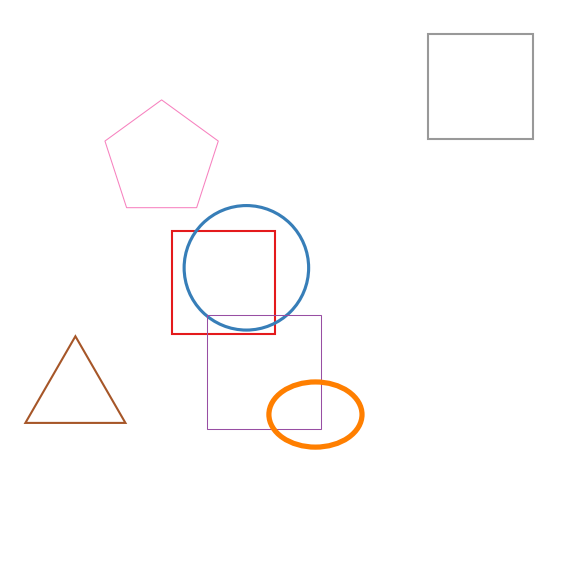[{"shape": "square", "thickness": 1, "radius": 0.45, "center": [0.387, 0.51]}, {"shape": "circle", "thickness": 1.5, "radius": 0.54, "center": [0.427, 0.535]}, {"shape": "square", "thickness": 0.5, "radius": 0.49, "center": [0.457, 0.355]}, {"shape": "oval", "thickness": 2.5, "radius": 0.4, "center": [0.546, 0.281]}, {"shape": "triangle", "thickness": 1, "radius": 0.5, "center": [0.131, 0.317]}, {"shape": "pentagon", "thickness": 0.5, "radius": 0.52, "center": [0.28, 0.723]}, {"shape": "square", "thickness": 1, "radius": 0.45, "center": [0.832, 0.85]}]